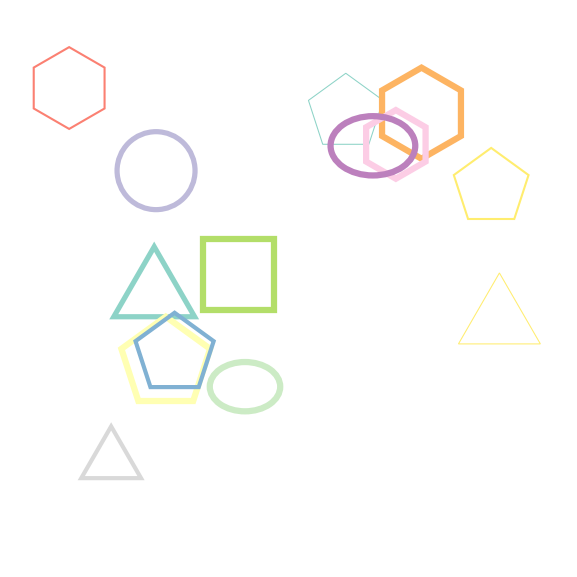[{"shape": "triangle", "thickness": 2.5, "radius": 0.4, "center": [0.267, 0.491]}, {"shape": "pentagon", "thickness": 0.5, "radius": 0.34, "center": [0.599, 0.804]}, {"shape": "pentagon", "thickness": 3, "radius": 0.4, "center": [0.287, 0.37]}, {"shape": "circle", "thickness": 2.5, "radius": 0.34, "center": [0.27, 0.704]}, {"shape": "hexagon", "thickness": 1, "radius": 0.35, "center": [0.12, 0.847]}, {"shape": "pentagon", "thickness": 2, "radius": 0.36, "center": [0.302, 0.386]}, {"shape": "hexagon", "thickness": 3, "radius": 0.39, "center": [0.73, 0.803]}, {"shape": "square", "thickness": 3, "radius": 0.31, "center": [0.413, 0.524]}, {"shape": "hexagon", "thickness": 3, "radius": 0.3, "center": [0.685, 0.749]}, {"shape": "triangle", "thickness": 2, "radius": 0.3, "center": [0.192, 0.201]}, {"shape": "oval", "thickness": 3, "radius": 0.37, "center": [0.646, 0.747]}, {"shape": "oval", "thickness": 3, "radius": 0.3, "center": [0.424, 0.33]}, {"shape": "pentagon", "thickness": 1, "radius": 0.34, "center": [0.851, 0.675]}, {"shape": "triangle", "thickness": 0.5, "radius": 0.41, "center": [0.865, 0.445]}]